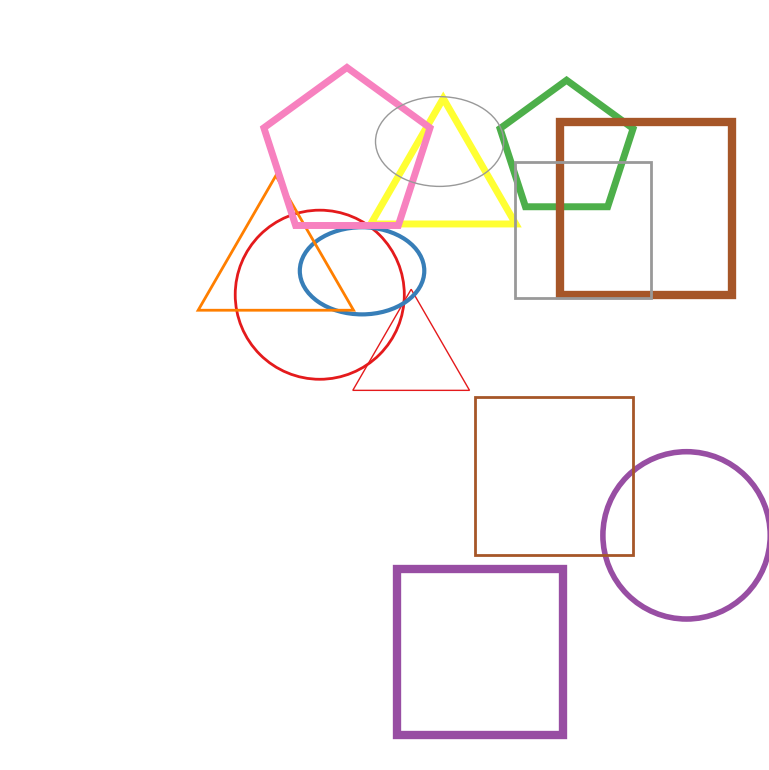[{"shape": "circle", "thickness": 1, "radius": 0.55, "center": [0.415, 0.617]}, {"shape": "triangle", "thickness": 0.5, "radius": 0.44, "center": [0.534, 0.537]}, {"shape": "oval", "thickness": 1.5, "radius": 0.4, "center": [0.47, 0.648]}, {"shape": "pentagon", "thickness": 2.5, "radius": 0.45, "center": [0.736, 0.805]}, {"shape": "circle", "thickness": 2, "radius": 0.54, "center": [0.892, 0.305]}, {"shape": "square", "thickness": 3, "radius": 0.54, "center": [0.623, 0.153]}, {"shape": "triangle", "thickness": 1, "radius": 0.58, "center": [0.358, 0.655]}, {"shape": "triangle", "thickness": 2.5, "radius": 0.54, "center": [0.576, 0.763]}, {"shape": "square", "thickness": 1, "radius": 0.51, "center": [0.719, 0.382]}, {"shape": "square", "thickness": 3, "radius": 0.56, "center": [0.839, 0.729]}, {"shape": "pentagon", "thickness": 2.5, "radius": 0.57, "center": [0.451, 0.799]}, {"shape": "square", "thickness": 1, "radius": 0.44, "center": [0.757, 0.701]}, {"shape": "oval", "thickness": 0.5, "radius": 0.42, "center": [0.571, 0.816]}]